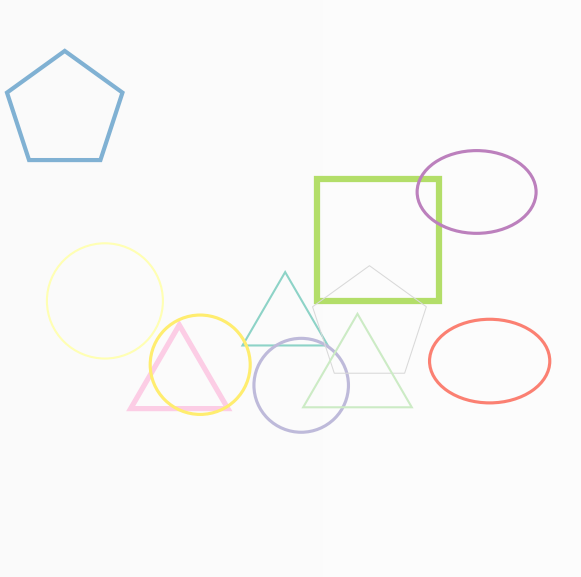[{"shape": "triangle", "thickness": 1, "radius": 0.42, "center": [0.491, 0.443]}, {"shape": "circle", "thickness": 1, "radius": 0.5, "center": [0.18, 0.478]}, {"shape": "circle", "thickness": 1.5, "radius": 0.41, "center": [0.518, 0.332]}, {"shape": "oval", "thickness": 1.5, "radius": 0.52, "center": [0.842, 0.374]}, {"shape": "pentagon", "thickness": 2, "radius": 0.52, "center": [0.111, 0.806]}, {"shape": "square", "thickness": 3, "radius": 0.53, "center": [0.651, 0.583]}, {"shape": "triangle", "thickness": 2.5, "radius": 0.48, "center": [0.308, 0.34]}, {"shape": "pentagon", "thickness": 0.5, "radius": 0.51, "center": [0.636, 0.436]}, {"shape": "oval", "thickness": 1.5, "radius": 0.51, "center": [0.82, 0.667]}, {"shape": "triangle", "thickness": 1, "radius": 0.54, "center": [0.615, 0.348]}, {"shape": "circle", "thickness": 1.5, "radius": 0.43, "center": [0.344, 0.368]}]